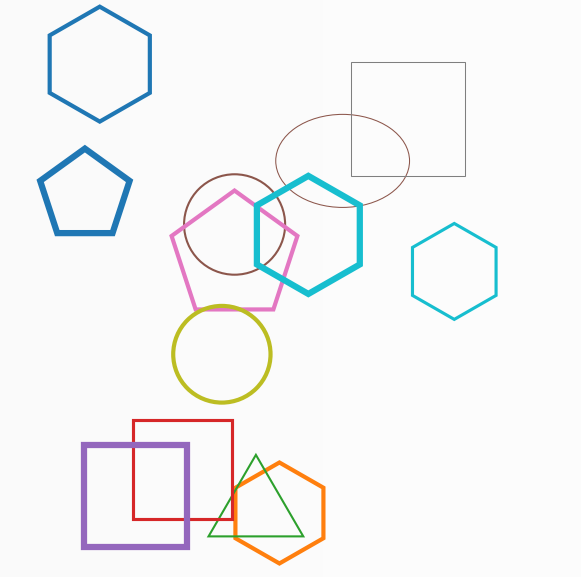[{"shape": "hexagon", "thickness": 2, "radius": 0.5, "center": [0.172, 0.888]}, {"shape": "pentagon", "thickness": 3, "radius": 0.4, "center": [0.146, 0.661]}, {"shape": "hexagon", "thickness": 2, "radius": 0.44, "center": [0.481, 0.111]}, {"shape": "triangle", "thickness": 1, "radius": 0.47, "center": [0.44, 0.117]}, {"shape": "square", "thickness": 1.5, "radius": 0.43, "center": [0.314, 0.186]}, {"shape": "square", "thickness": 3, "radius": 0.44, "center": [0.234, 0.14]}, {"shape": "circle", "thickness": 1, "radius": 0.43, "center": [0.404, 0.61]}, {"shape": "oval", "thickness": 0.5, "radius": 0.58, "center": [0.589, 0.721]}, {"shape": "pentagon", "thickness": 2, "radius": 0.57, "center": [0.403, 0.555]}, {"shape": "square", "thickness": 0.5, "radius": 0.49, "center": [0.702, 0.793]}, {"shape": "circle", "thickness": 2, "radius": 0.42, "center": [0.382, 0.386]}, {"shape": "hexagon", "thickness": 3, "radius": 0.51, "center": [0.53, 0.592]}, {"shape": "hexagon", "thickness": 1.5, "radius": 0.42, "center": [0.782, 0.529]}]